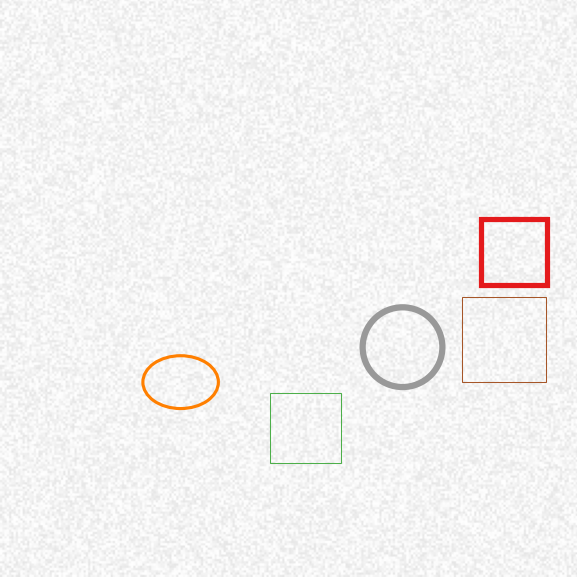[{"shape": "square", "thickness": 2.5, "radius": 0.29, "center": [0.89, 0.563]}, {"shape": "square", "thickness": 0.5, "radius": 0.3, "center": [0.529, 0.258]}, {"shape": "oval", "thickness": 1.5, "radius": 0.33, "center": [0.313, 0.337]}, {"shape": "square", "thickness": 0.5, "radius": 0.37, "center": [0.873, 0.411]}, {"shape": "circle", "thickness": 3, "radius": 0.35, "center": [0.697, 0.398]}]